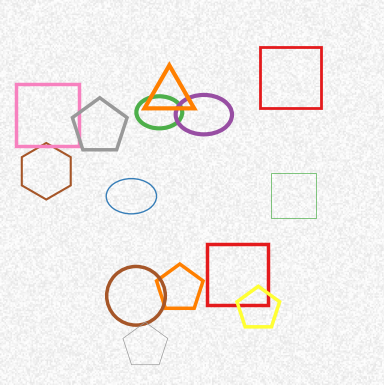[{"shape": "square", "thickness": 2.5, "radius": 0.4, "center": [0.617, 0.286]}, {"shape": "square", "thickness": 2, "radius": 0.4, "center": [0.754, 0.799]}, {"shape": "oval", "thickness": 1, "radius": 0.33, "center": [0.341, 0.49]}, {"shape": "square", "thickness": 0.5, "radius": 0.29, "center": [0.763, 0.492]}, {"shape": "oval", "thickness": 3, "radius": 0.3, "center": [0.414, 0.708]}, {"shape": "oval", "thickness": 3, "radius": 0.37, "center": [0.529, 0.702]}, {"shape": "pentagon", "thickness": 2.5, "radius": 0.32, "center": [0.467, 0.251]}, {"shape": "triangle", "thickness": 3, "radius": 0.37, "center": [0.44, 0.756]}, {"shape": "pentagon", "thickness": 2.5, "radius": 0.29, "center": [0.671, 0.198]}, {"shape": "hexagon", "thickness": 1.5, "radius": 0.37, "center": [0.12, 0.555]}, {"shape": "circle", "thickness": 2.5, "radius": 0.38, "center": [0.353, 0.232]}, {"shape": "square", "thickness": 2.5, "radius": 0.41, "center": [0.123, 0.702]}, {"shape": "pentagon", "thickness": 2.5, "radius": 0.37, "center": [0.259, 0.671]}, {"shape": "pentagon", "thickness": 0.5, "radius": 0.31, "center": [0.378, 0.102]}]